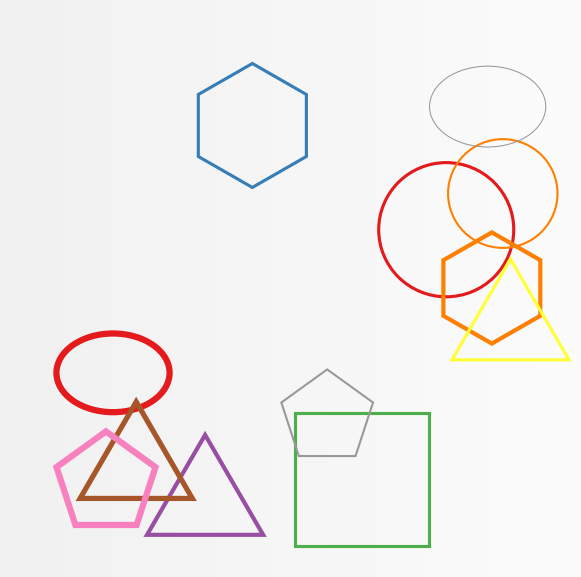[{"shape": "circle", "thickness": 1.5, "radius": 0.58, "center": [0.768, 0.601]}, {"shape": "oval", "thickness": 3, "radius": 0.49, "center": [0.194, 0.354]}, {"shape": "hexagon", "thickness": 1.5, "radius": 0.54, "center": [0.434, 0.782]}, {"shape": "square", "thickness": 1.5, "radius": 0.57, "center": [0.622, 0.169]}, {"shape": "triangle", "thickness": 2, "radius": 0.58, "center": [0.353, 0.131]}, {"shape": "circle", "thickness": 1, "radius": 0.47, "center": [0.865, 0.664]}, {"shape": "hexagon", "thickness": 2, "radius": 0.48, "center": [0.846, 0.5]}, {"shape": "triangle", "thickness": 1.5, "radius": 0.58, "center": [0.878, 0.434]}, {"shape": "triangle", "thickness": 2.5, "radius": 0.56, "center": [0.234, 0.192]}, {"shape": "pentagon", "thickness": 3, "radius": 0.45, "center": [0.182, 0.163]}, {"shape": "pentagon", "thickness": 1, "radius": 0.41, "center": [0.563, 0.277]}, {"shape": "oval", "thickness": 0.5, "radius": 0.5, "center": [0.839, 0.815]}]